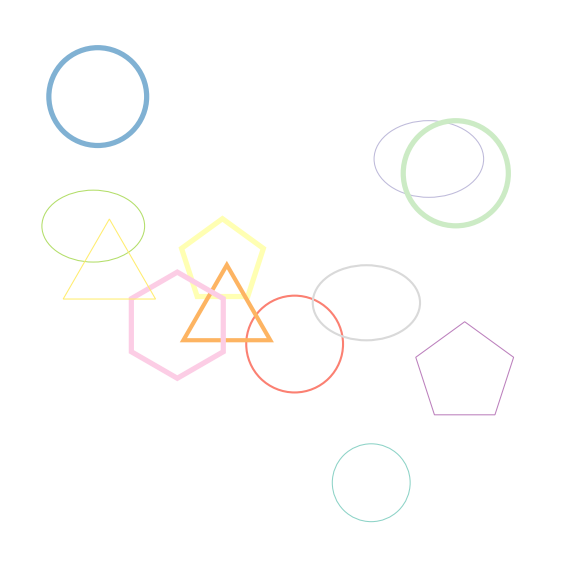[{"shape": "circle", "thickness": 0.5, "radius": 0.34, "center": [0.643, 0.163]}, {"shape": "pentagon", "thickness": 2.5, "radius": 0.37, "center": [0.385, 0.546]}, {"shape": "oval", "thickness": 0.5, "radius": 0.47, "center": [0.743, 0.724]}, {"shape": "circle", "thickness": 1, "radius": 0.42, "center": [0.51, 0.403]}, {"shape": "circle", "thickness": 2.5, "radius": 0.42, "center": [0.169, 0.832]}, {"shape": "triangle", "thickness": 2, "radius": 0.43, "center": [0.393, 0.453]}, {"shape": "oval", "thickness": 0.5, "radius": 0.44, "center": [0.161, 0.608]}, {"shape": "hexagon", "thickness": 2.5, "radius": 0.46, "center": [0.307, 0.436]}, {"shape": "oval", "thickness": 1, "radius": 0.46, "center": [0.634, 0.475]}, {"shape": "pentagon", "thickness": 0.5, "radius": 0.45, "center": [0.805, 0.353]}, {"shape": "circle", "thickness": 2.5, "radius": 0.45, "center": [0.789, 0.699]}, {"shape": "triangle", "thickness": 0.5, "radius": 0.46, "center": [0.189, 0.528]}]